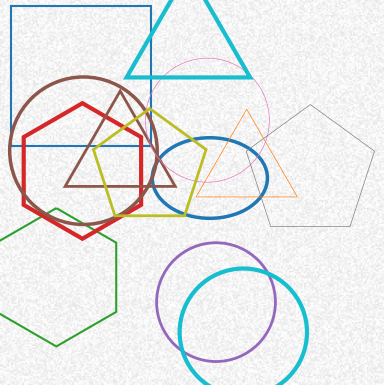[{"shape": "square", "thickness": 1.5, "radius": 0.91, "center": [0.209, 0.802]}, {"shape": "oval", "thickness": 2.5, "radius": 0.75, "center": [0.545, 0.538]}, {"shape": "triangle", "thickness": 0.5, "radius": 0.76, "center": [0.641, 0.564]}, {"shape": "hexagon", "thickness": 1.5, "radius": 0.9, "center": [0.146, 0.28]}, {"shape": "hexagon", "thickness": 3, "radius": 0.88, "center": [0.214, 0.556]}, {"shape": "circle", "thickness": 2, "radius": 0.77, "center": [0.561, 0.215]}, {"shape": "circle", "thickness": 2.5, "radius": 0.96, "center": [0.217, 0.609]}, {"shape": "triangle", "thickness": 2, "radius": 0.83, "center": [0.312, 0.598]}, {"shape": "circle", "thickness": 0.5, "radius": 0.81, "center": [0.539, 0.688]}, {"shape": "pentagon", "thickness": 0.5, "radius": 0.88, "center": [0.806, 0.553]}, {"shape": "pentagon", "thickness": 2, "radius": 0.77, "center": [0.389, 0.564]}, {"shape": "circle", "thickness": 3, "radius": 0.83, "center": [0.632, 0.137]}, {"shape": "triangle", "thickness": 3, "radius": 0.93, "center": [0.489, 0.891]}]